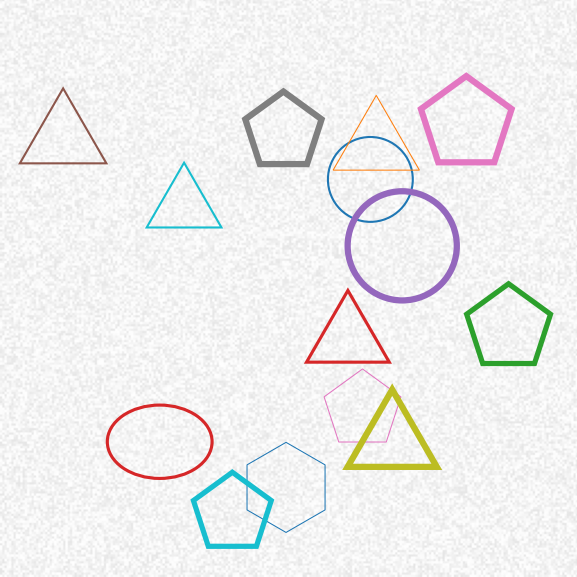[{"shape": "circle", "thickness": 1, "radius": 0.37, "center": [0.641, 0.688]}, {"shape": "hexagon", "thickness": 0.5, "radius": 0.39, "center": [0.495, 0.155]}, {"shape": "triangle", "thickness": 0.5, "radius": 0.43, "center": [0.652, 0.748]}, {"shape": "pentagon", "thickness": 2.5, "radius": 0.38, "center": [0.881, 0.431]}, {"shape": "triangle", "thickness": 1.5, "radius": 0.41, "center": [0.602, 0.413]}, {"shape": "oval", "thickness": 1.5, "radius": 0.45, "center": [0.277, 0.234]}, {"shape": "circle", "thickness": 3, "radius": 0.47, "center": [0.697, 0.573]}, {"shape": "triangle", "thickness": 1, "radius": 0.43, "center": [0.109, 0.76]}, {"shape": "pentagon", "thickness": 0.5, "radius": 0.35, "center": [0.628, 0.29]}, {"shape": "pentagon", "thickness": 3, "radius": 0.41, "center": [0.807, 0.785]}, {"shape": "pentagon", "thickness": 3, "radius": 0.35, "center": [0.491, 0.771]}, {"shape": "triangle", "thickness": 3, "radius": 0.45, "center": [0.679, 0.235]}, {"shape": "pentagon", "thickness": 2.5, "radius": 0.35, "center": [0.402, 0.111]}, {"shape": "triangle", "thickness": 1, "radius": 0.37, "center": [0.319, 0.643]}]